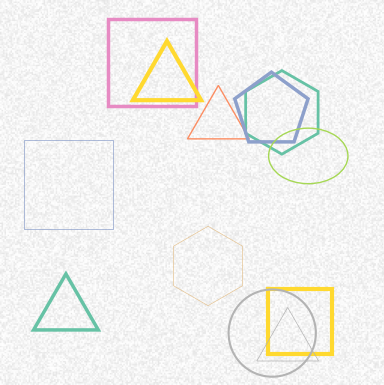[{"shape": "triangle", "thickness": 2.5, "radius": 0.49, "center": [0.171, 0.192]}, {"shape": "hexagon", "thickness": 2, "radius": 0.54, "center": [0.732, 0.708]}, {"shape": "triangle", "thickness": 1, "radius": 0.46, "center": [0.567, 0.686]}, {"shape": "pentagon", "thickness": 2.5, "radius": 0.5, "center": [0.705, 0.712]}, {"shape": "square", "thickness": 0.5, "radius": 0.58, "center": [0.177, 0.52]}, {"shape": "square", "thickness": 2.5, "radius": 0.57, "center": [0.394, 0.838]}, {"shape": "oval", "thickness": 1, "radius": 0.52, "center": [0.801, 0.595]}, {"shape": "square", "thickness": 3, "radius": 0.42, "center": [0.78, 0.165]}, {"shape": "triangle", "thickness": 3, "radius": 0.51, "center": [0.434, 0.791]}, {"shape": "hexagon", "thickness": 0.5, "radius": 0.52, "center": [0.54, 0.309]}, {"shape": "triangle", "thickness": 0.5, "radius": 0.46, "center": [0.747, 0.109]}, {"shape": "circle", "thickness": 1.5, "radius": 0.57, "center": [0.707, 0.135]}]